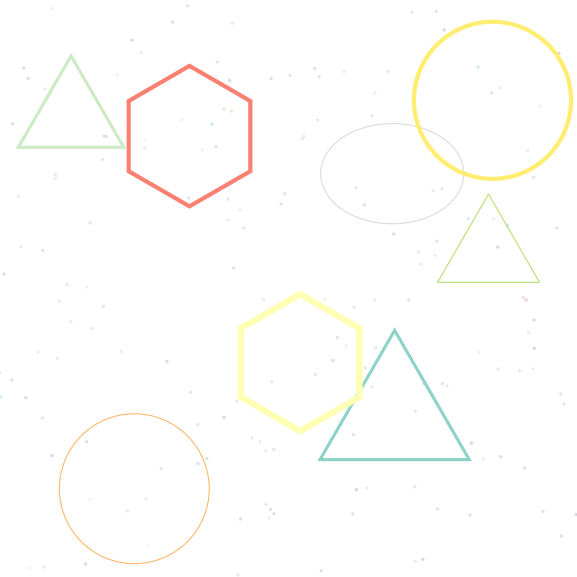[{"shape": "triangle", "thickness": 1.5, "radius": 0.75, "center": [0.683, 0.278]}, {"shape": "hexagon", "thickness": 3, "radius": 0.59, "center": [0.52, 0.371]}, {"shape": "hexagon", "thickness": 2, "radius": 0.61, "center": [0.328, 0.763]}, {"shape": "circle", "thickness": 0.5, "radius": 0.65, "center": [0.233, 0.153]}, {"shape": "triangle", "thickness": 0.5, "radius": 0.51, "center": [0.846, 0.561]}, {"shape": "oval", "thickness": 0.5, "radius": 0.62, "center": [0.679, 0.698]}, {"shape": "triangle", "thickness": 1.5, "radius": 0.53, "center": [0.123, 0.797]}, {"shape": "circle", "thickness": 2, "radius": 0.68, "center": [0.853, 0.825]}]